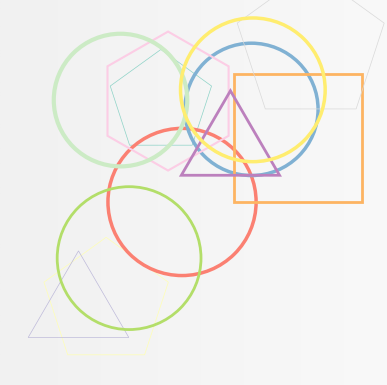[{"shape": "pentagon", "thickness": 0.5, "radius": 0.69, "center": [0.415, 0.734]}, {"shape": "pentagon", "thickness": 0.5, "radius": 0.84, "center": [0.274, 0.215]}, {"shape": "triangle", "thickness": 0.5, "radius": 0.75, "center": [0.203, 0.198]}, {"shape": "circle", "thickness": 2.5, "radius": 0.96, "center": [0.47, 0.475]}, {"shape": "circle", "thickness": 2.5, "radius": 0.86, "center": [0.649, 0.716]}, {"shape": "square", "thickness": 2, "radius": 0.83, "center": [0.769, 0.641]}, {"shape": "circle", "thickness": 2, "radius": 0.93, "center": [0.333, 0.33]}, {"shape": "hexagon", "thickness": 1.5, "radius": 0.9, "center": [0.434, 0.737]}, {"shape": "pentagon", "thickness": 0.5, "radius": 1.0, "center": [0.802, 0.878]}, {"shape": "triangle", "thickness": 2, "radius": 0.73, "center": [0.595, 0.618]}, {"shape": "circle", "thickness": 3, "radius": 0.86, "center": [0.311, 0.74]}, {"shape": "circle", "thickness": 2.5, "radius": 0.93, "center": [0.653, 0.767]}]